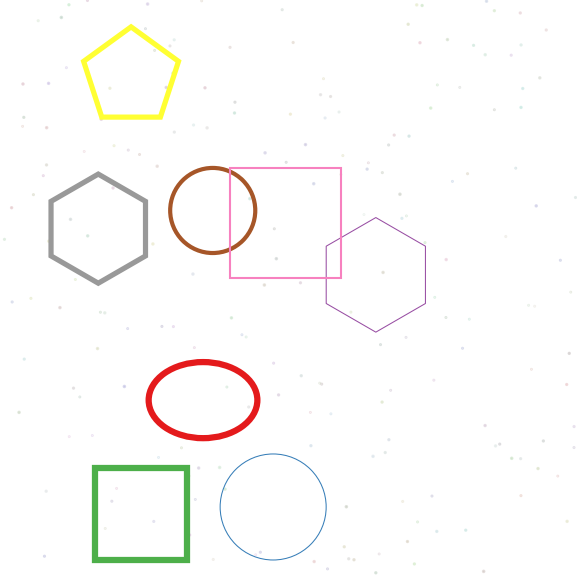[{"shape": "oval", "thickness": 3, "radius": 0.47, "center": [0.352, 0.306]}, {"shape": "circle", "thickness": 0.5, "radius": 0.46, "center": [0.473, 0.121]}, {"shape": "square", "thickness": 3, "radius": 0.4, "center": [0.244, 0.11]}, {"shape": "hexagon", "thickness": 0.5, "radius": 0.5, "center": [0.651, 0.523]}, {"shape": "pentagon", "thickness": 2.5, "radius": 0.43, "center": [0.227, 0.866]}, {"shape": "circle", "thickness": 2, "radius": 0.37, "center": [0.368, 0.635]}, {"shape": "square", "thickness": 1, "radius": 0.48, "center": [0.495, 0.613]}, {"shape": "hexagon", "thickness": 2.5, "radius": 0.47, "center": [0.17, 0.603]}]